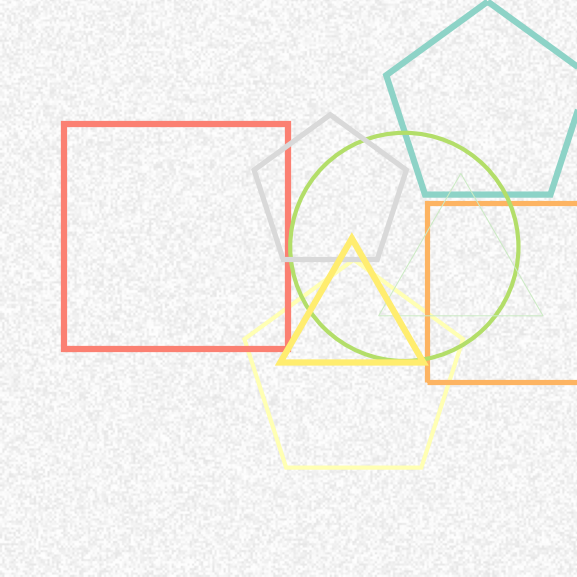[{"shape": "pentagon", "thickness": 3, "radius": 0.92, "center": [0.845, 0.812]}, {"shape": "pentagon", "thickness": 2, "radius": 1.0, "center": [0.613, 0.35]}, {"shape": "square", "thickness": 3, "radius": 0.97, "center": [0.305, 0.59]}, {"shape": "square", "thickness": 2.5, "radius": 0.78, "center": [0.895, 0.493]}, {"shape": "circle", "thickness": 2, "radius": 0.99, "center": [0.7, 0.572]}, {"shape": "pentagon", "thickness": 2.5, "radius": 0.69, "center": [0.572, 0.662]}, {"shape": "triangle", "thickness": 0.5, "radius": 0.82, "center": [0.798, 0.534]}, {"shape": "triangle", "thickness": 3, "radius": 0.72, "center": [0.609, 0.443]}]